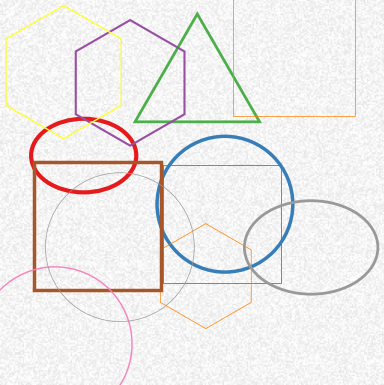[{"shape": "square", "thickness": 0.5, "radius": 0.77, "center": [0.577, 0.418]}, {"shape": "oval", "thickness": 3, "radius": 0.68, "center": [0.217, 0.596]}, {"shape": "circle", "thickness": 2.5, "radius": 0.88, "center": [0.584, 0.47]}, {"shape": "triangle", "thickness": 2, "radius": 0.93, "center": [0.512, 0.777]}, {"shape": "hexagon", "thickness": 1.5, "radius": 0.82, "center": [0.338, 0.785]}, {"shape": "hexagon", "thickness": 0.5, "radius": 0.68, "center": [0.534, 0.283]}, {"shape": "square", "thickness": 0.5, "radius": 0.79, "center": [0.763, 0.859]}, {"shape": "hexagon", "thickness": 1, "radius": 0.86, "center": [0.165, 0.813]}, {"shape": "square", "thickness": 2.5, "radius": 0.83, "center": [0.253, 0.413]}, {"shape": "circle", "thickness": 1, "radius": 1.0, "center": [0.143, 0.107]}, {"shape": "circle", "thickness": 0.5, "radius": 0.97, "center": [0.311, 0.358]}, {"shape": "oval", "thickness": 2, "radius": 0.87, "center": [0.808, 0.357]}]